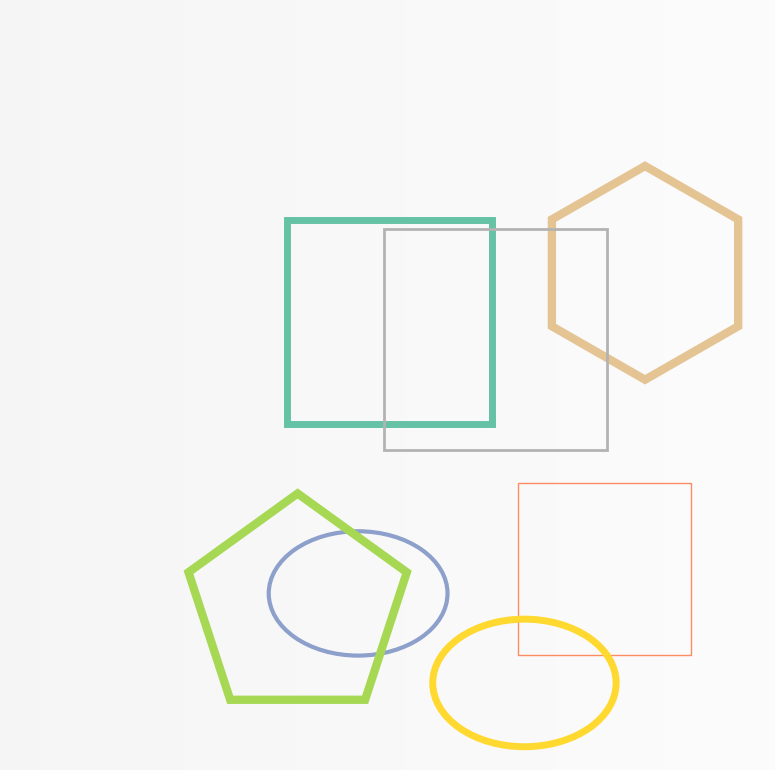[{"shape": "square", "thickness": 2.5, "radius": 0.66, "center": [0.503, 0.582]}, {"shape": "square", "thickness": 0.5, "radius": 0.56, "center": [0.779, 0.261]}, {"shape": "oval", "thickness": 1.5, "radius": 0.58, "center": [0.462, 0.229]}, {"shape": "pentagon", "thickness": 3, "radius": 0.74, "center": [0.384, 0.211]}, {"shape": "oval", "thickness": 2.5, "radius": 0.59, "center": [0.677, 0.113]}, {"shape": "hexagon", "thickness": 3, "radius": 0.69, "center": [0.832, 0.646]}, {"shape": "square", "thickness": 1, "radius": 0.72, "center": [0.639, 0.559]}]